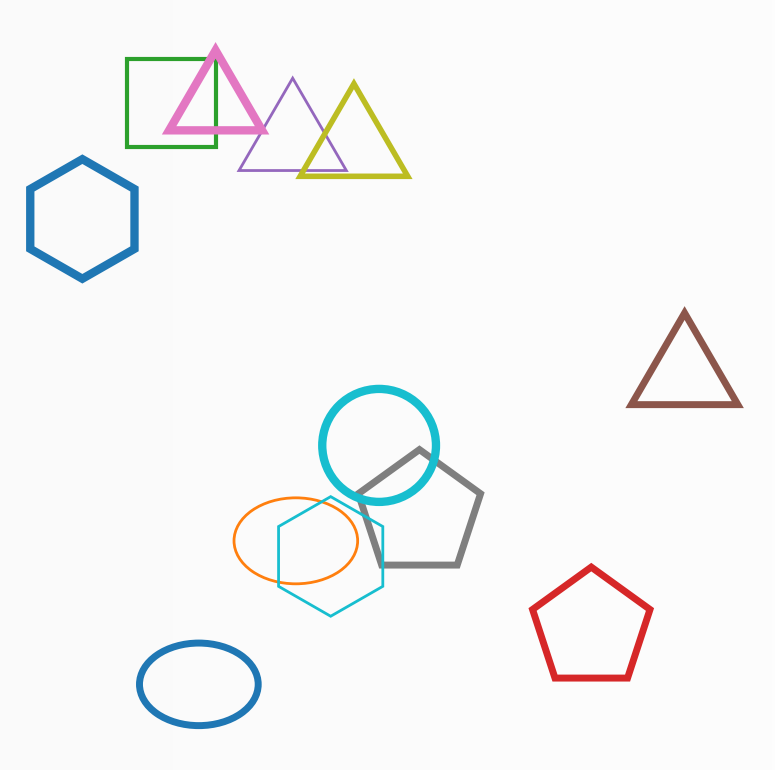[{"shape": "hexagon", "thickness": 3, "radius": 0.39, "center": [0.106, 0.716]}, {"shape": "oval", "thickness": 2.5, "radius": 0.38, "center": [0.257, 0.111]}, {"shape": "oval", "thickness": 1, "radius": 0.4, "center": [0.382, 0.298]}, {"shape": "square", "thickness": 1.5, "radius": 0.29, "center": [0.222, 0.866]}, {"shape": "pentagon", "thickness": 2.5, "radius": 0.4, "center": [0.763, 0.184]}, {"shape": "triangle", "thickness": 1, "radius": 0.4, "center": [0.378, 0.819]}, {"shape": "triangle", "thickness": 2.5, "radius": 0.4, "center": [0.883, 0.514]}, {"shape": "triangle", "thickness": 3, "radius": 0.35, "center": [0.278, 0.865]}, {"shape": "pentagon", "thickness": 2.5, "radius": 0.41, "center": [0.541, 0.333]}, {"shape": "triangle", "thickness": 2, "radius": 0.4, "center": [0.457, 0.811]}, {"shape": "circle", "thickness": 3, "radius": 0.37, "center": [0.489, 0.422]}, {"shape": "hexagon", "thickness": 1, "radius": 0.39, "center": [0.427, 0.277]}]